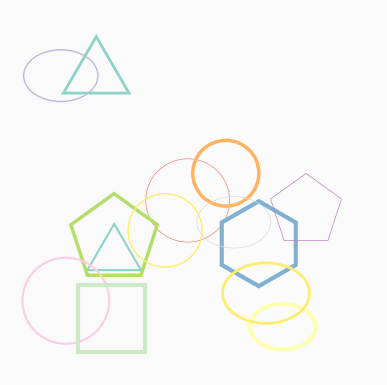[{"shape": "triangle", "thickness": 2, "radius": 0.49, "center": [0.248, 0.807]}, {"shape": "triangle", "thickness": 1.5, "radius": 0.4, "center": [0.295, 0.338]}, {"shape": "oval", "thickness": 3, "radius": 0.42, "center": [0.729, 0.152]}, {"shape": "oval", "thickness": 1, "radius": 0.48, "center": [0.157, 0.803]}, {"shape": "circle", "thickness": 0.5, "radius": 0.54, "center": [0.484, 0.479]}, {"shape": "hexagon", "thickness": 3, "radius": 0.55, "center": [0.668, 0.367]}, {"shape": "circle", "thickness": 2.5, "radius": 0.43, "center": [0.583, 0.55]}, {"shape": "pentagon", "thickness": 2.5, "radius": 0.59, "center": [0.294, 0.38]}, {"shape": "circle", "thickness": 1.5, "radius": 0.56, "center": [0.17, 0.219]}, {"shape": "oval", "thickness": 0.5, "radius": 0.48, "center": [0.603, 0.423]}, {"shape": "pentagon", "thickness": 0.5, "radius": 0.48, "center": [0.79, 0.453]}, {"shape": "square", "thickness": 3, "radius": 0.43, "center": [0.287, 0.172]}, {"shape": "oval", "thickness": 2, "radius": 0.56, "center": [0.687, 0.239]}, {"shape": "circle", "thickness": 1, "radius": 0.48, "center": [0.426, 0.402]}]